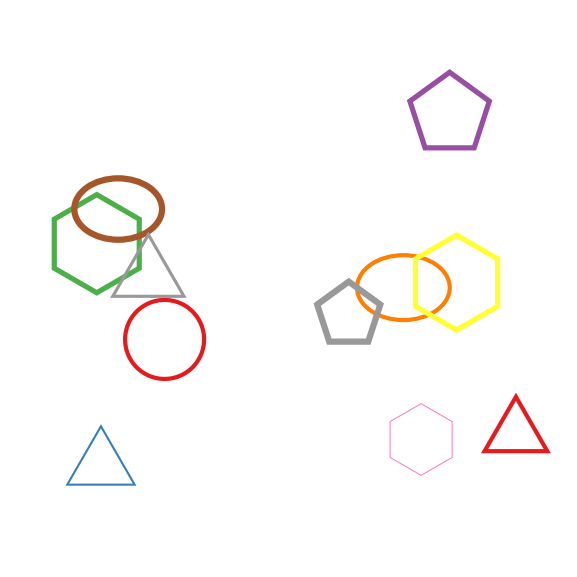[{"shape": "triangle", "thickness": 2, "radius": 0.31, "center": [0.893, 0.249]}, {"shape": "circle", "thickness": 2, "radius": 0.34, "center": [0.285, 0.411]}, {"shape": "triangle", "thickness": 1, "radius": 0.34, "center": [0.175, 0.194]}, {"shape": "hexagon", "thickness": 2.5, "radius": 0.42, "center": [0.168, 0.577]}, {"shape": "pentagon", "thickness": 2.5, "radius": 0.36, "center": [0.779, 0.802]}, {"shape": "oval", "thickness": 2, "radius": 0.4, "center": [0.699, 0.501]}, {"shape": "hexagon", "thickness": 2.5, "radius": 0.41, "center": [0.791, 0.51]}, {"shape": "oval", "thickness": 3, "radius": 0.38, "center": [0.205, 0.637]}, {"shape": "hexagon", "thickness": 0.5, "radius": 0.31, "center": [0.729, 0.238]}, {"shape": "triangle", "thickness": 1.5, "radius": 0.36, "center": [0.257, 0.522]}, {"shape": "pentagon", "thickness": 3, "radius": 0.29, "center": [0.604, 0.454]}]